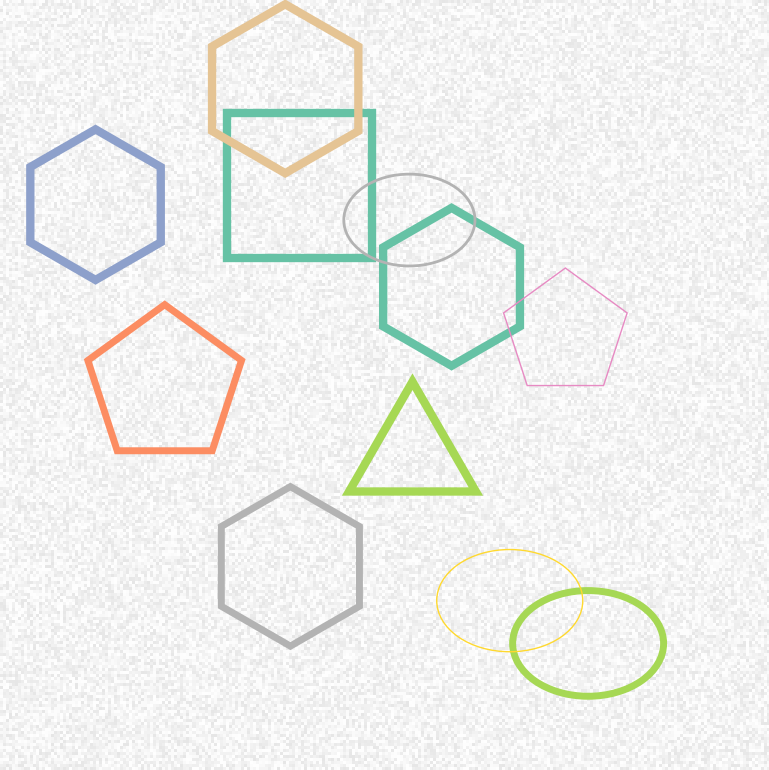[{"shape": "hexagon", "thickness": 3, "radius": 0.51, "center": [0.586, 0.627]}, {"shape": "square", "thickness": 3, "radius": 0.47, "center": [0.388, 0.759]}, {"shape": "pentagon", "thickness": 2.5, "radius": 0.52, "center": [0.214, 0.499]}, {"shape": "hexagon", "thickness": 3, "radius": 0.49, "center": [0.124, 0.734]}, {"shape": "pentagon", "thickness": 0.5, "radius": 0.42, "center": [0.734, 0.568]}, {"shape": "triangle", "thickness": 3, "radius": 0.48, "center": [0.536, 0.409]}, {"shape": "oval", "thickness": 2.5, "radius": 0.49, "center": [0.764, 0.164]}, {"shape": "oval", "thickness": 0.5, "radius": 0.47, "center": [0.662, 0.22]}, {"shape": "hexagon", "thickness": 3, "radius": 0.55, "center": [0.37, 0.885]}, {"shape": "hexagon", "thickness": 2.5, "radius": 0.52, "center": [0.377, 0.264]}, {"shape": "oval", "thickness": 1, "radius": 0.43, "center": [0.532, 0.714]}]